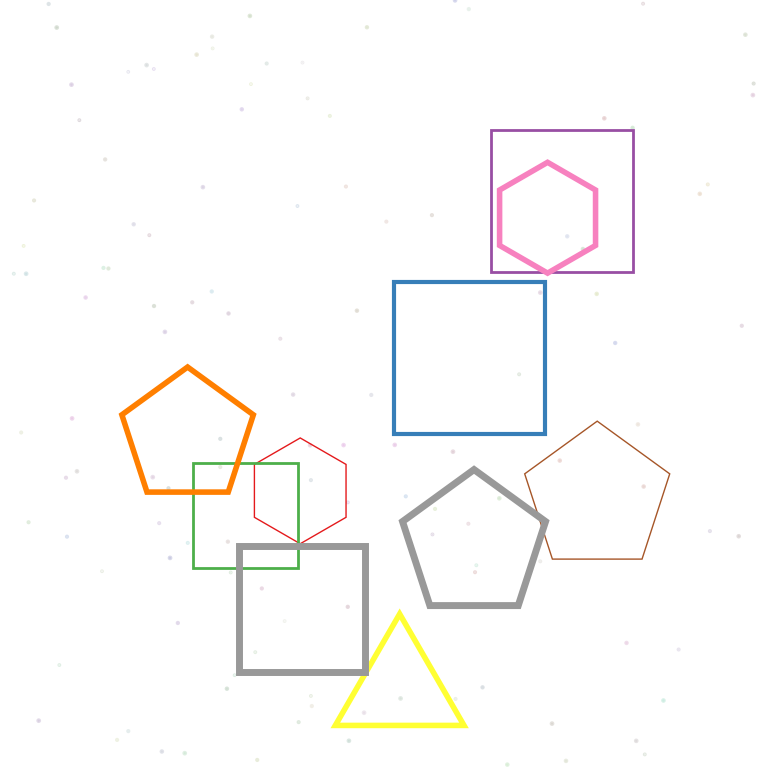[{"shape": "hexagon", "thickness": 0.5, "radius": 0.34, "center": [0.39, 0.363]}, {"shape": "square", "thickness": 1.5, "radius": 0.49, "center": [0.609, 0.535]}, {"shape": "square", "thickness": 1, "radius": 0.34, "center": [0.319, 0.33]}, {"shape": "square", "thickness": 1, "radius": 0.46, "center": [0.73, 0.739]}, {"shape": "pentagon", "thickness": 2, "radius": 0.45, "center": [0.244, 0.434]}, {"shape": "triangle", "thickness": 2, "radius": 0.48, "center": [0.519, 0.106]}, {"shape": "pentagon", "thickness": 0.5, "radius": 0.5, "center": [0.776, 0.354]}, {"shape": "hexagon", "thickness": 2, "radius": 0.36, "center": [0.711, 0.717]}, {"shape": "pentagon", "thickness": 2.5, "radius": 0.49, "center": [0.616, 0.293]}, {"shape": "square", "thickness": 2.5, "radius": 0.41, "center": [0.392, 0.209]}]